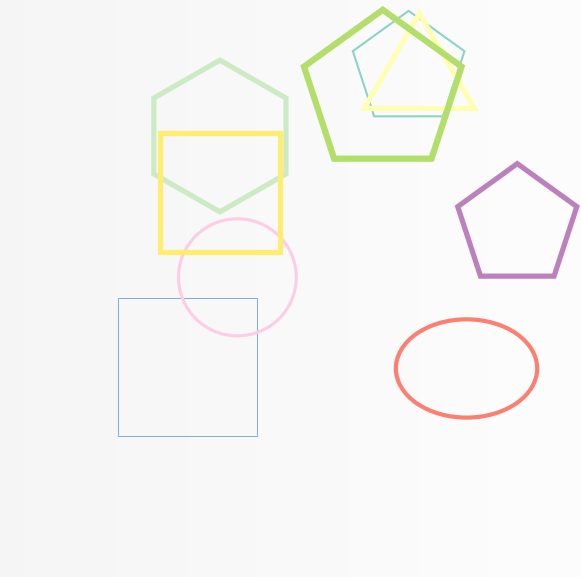[{"shape": "pentagon", "thickness": 1, "radius": 0.5, "center": [0.703, 0.879]}, {"shape": "triangle", "thickness": 2.5, "radius": 0.55, "center": [0.721, 0.866]}, {"shape": "oval", "thickness": 2, "radius": 0.61, "center": [0.803, 0.361]}, {"shape": "square", "thickness": 0.5, "radius": 0.6, "center": [0.322, 0.364]}, {"shape": "pentagon", "thickness": 3, "radius": 0.71, "center": [0.659, 0.84]}, {"shape": "circle", "thickness": 1.5, "radius": 0.51, "center": [0.408, 0.519]}, {"shape": "pentagon", "thickness": 2.5, "radius": 0.54, "center": [0.89, 0.608]}, {"shape": "hexagon", "thickness": 2.5, "radius": 0.66, "center": [0.378, 0.764]}, {"shape": "square", "thickness": 2.5, "radius": 0.52, "center": [0.379, 0.666]}]